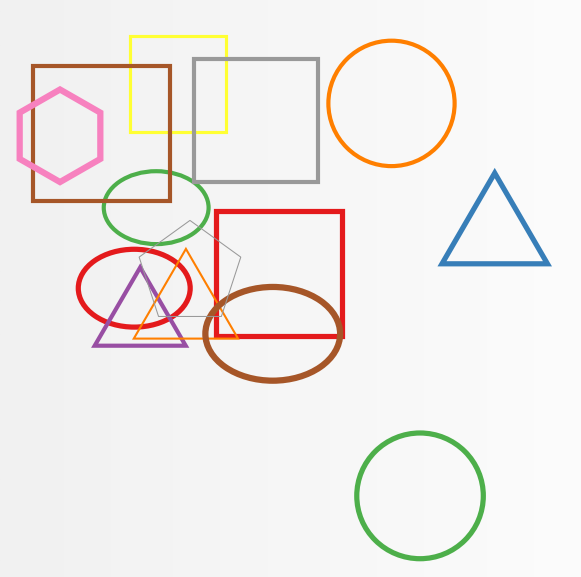[{"shape": "square", "thickness": 2.5, "radius": 0.54, "center": [0.48, 0.525]}, {"shape": "oval", "thickness": 2.5, "radius": 0.48, "center": [0.231, 0.5]}, {"shape": "triangle", "thickness": 2.5, "radius": 0.52, "center": [0.851, 0.595]}, {"shape": "circle", "thickness": 2.5, "radius": 0.54, "center": [0.723, 0.141]}, {"shape": "oval", "thickness": 2, "radius": 0.45, "center": [0.269, 0.64]}, {"shape": "triangle", "thickness": 2, "radius": 0.45, "center": [0.241, 0.446]}, {"shape": "triangle", "thickness": 1, "radius": 0.52, "center": [0.32, 0.465]}, {"shape": "circle", "thickness": 2, "radius": 0.54, "center": [0.674, 0.82]}, {"shape": "square", "thickness": 1.5, "radius": 0.41, "center": [0.306, 0.853]}, {"shape": "square", "thickness": 2, "radius": 0.59, "center": [0.175, 0.768]}, {"shape": "oval", "thickness": 3, "radius": 0.58, "center": [0.469, 0.421]}, {"shape": "hexagon", "thickness": 3, "radius": 0.4, "center": [0.103, 0.764]}, {"shape": "square", "thickness": 2, "radius": 0.53, "center": [0.441, 0.79]}, {"shape": "pentagon", "thickness": 0.5, "radius": 0.46, "center": [0.327, 0.526]}]